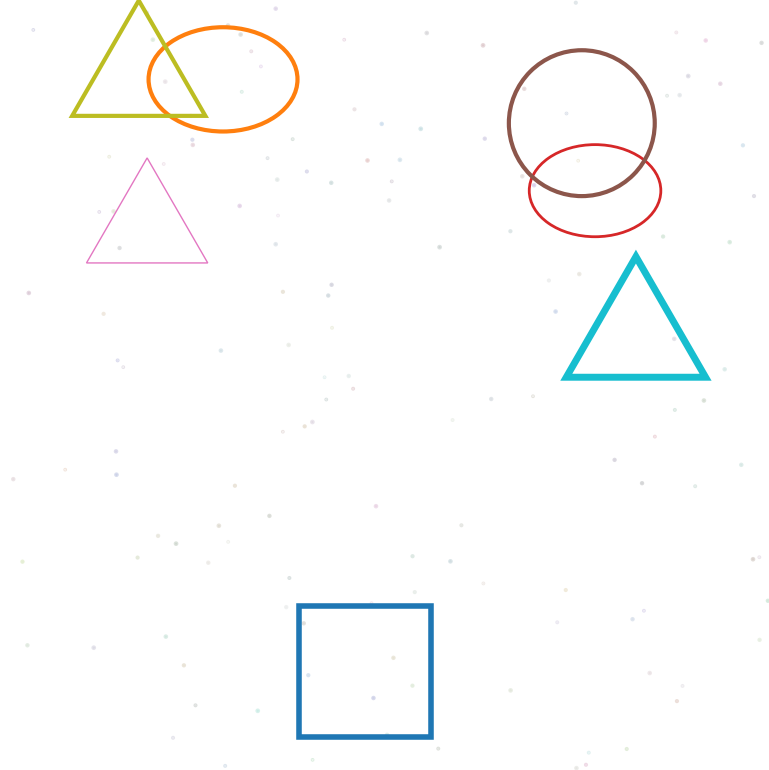[{"shape": "square", "thickness": 2, "radius": 0.43, "center": [0.474, 0.128]}, {"shape": "oval", "thickness": 1.5, "radius": 0.48, "center": [0.29, 0.897]}, {"shape": "oval", "thickness": 1, "radius": 0.43, "center": [0.773, 0.752]}, {"shape": "circle", "thickness": 1.5, "radius": 0.47, "center": [0.756, 0.84]}, {"shape": "triangle", "thickness": 0.5, "radius": 0.45, "center": [0.191, 0.704]}, {"shape": "triangle", "thickness": 1.5, "radius": 0.5, "center": [0.18, 0.899]}, {"shape": "triangle", "thickness": 2.5, "radius": 0.52, "center": [0.826, 0.562]}]